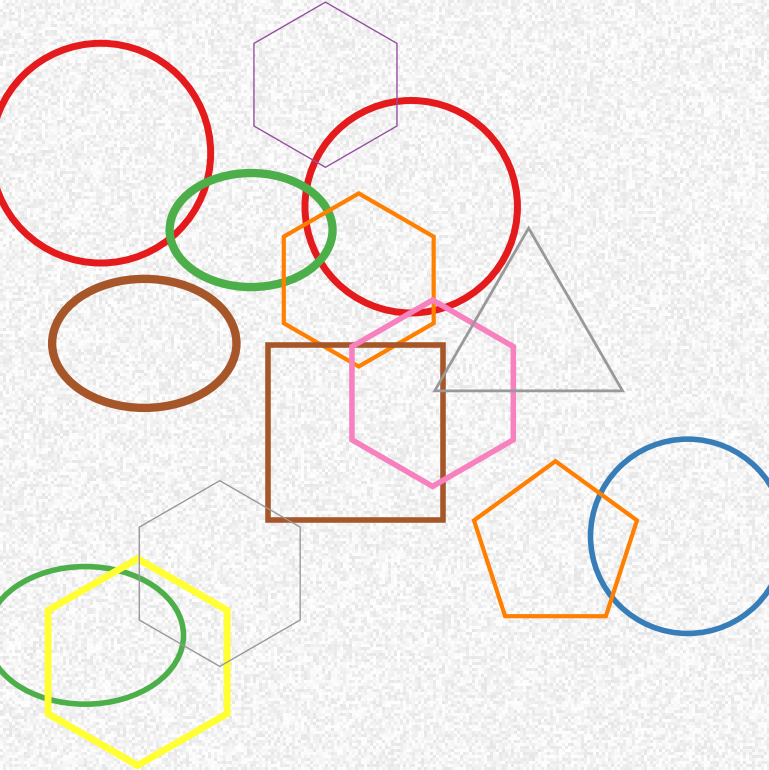[{"shape": "circle", "thickness": 2.5, "radius": 0.71, "center": [0.131, 0.801]}, {"shape": "circle", "thickness": 2.5, "radius": 0.69, "center": [0.534, 0.732]}, {"shape": "circle", "thickness": 2, "radius": 0.63, "center": [0.893, 0.304]}, {"shape": "oval", "thickness": 3, "radius": 0.53, "center": [0.326, 0.701]}, {"shape": "oval", "thickness": 2, "radius": 0.64, "center": [0.111, 0.175]}, {"shape": "hexagon", "thickness": 0.5, "radius": 0.54, "center": [0.423, 0.89]}, {"shape": "pentagon", "thickness": 1.5, "radius": 0.56, "center": [0.721, 0.29]}, {"shape": "hexagon", "thickness": 1.5, "radius": 0.56, "center": [0.466, 0.636]}, {"shape": "hexagon", "thickness": 2.5, "radius": 0.67, "center": [0.179, 0.14]}, {"shape": "square", "thickness": 2, "radius": 0.57, "center": [0.462, 0.438]}, {"shape": "oval", "thickness": 3, "radius": 0.6, "center": [0.187, 0.554]}, {"shape": "hexagon", "thickness": 2, "radius": 0.6, "center": [0.562, 0.489]}, {"shape": "triangle", "thickness": 1, "radius": 0.7, "center": [0.687, 0.563]}, {"shape": "hexagon", "thickness": 0.5, "radius": 0.6, "center": [0.285, 0.255]}]